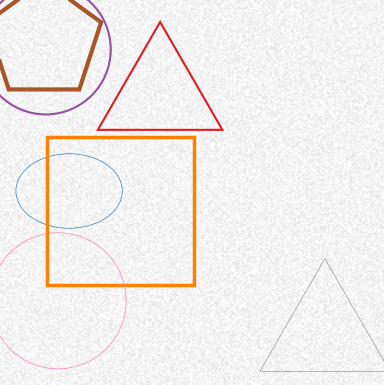[{"shape": "triangle", "thickness": 1.5, "radius": 0.93, "center": [0.416, 0.756]}, {"shape": "oval", "thickness": 0.5, "radius": 0.69, "center": [0.18, 0.504]}, {"shape": "circle", "thickness": 1.5, "radius": 0.84, "center": [0.119, 0.872]}, {"shape": "square", "thickness": 2.5, "radius": 0.96, "center": [0.313, 0.452]}, {"shape": "pentagon", "thickness": 3, "radius": 0.78, "center": [0.114, 0.894]}, {"shape": "circle", "thickness": 0.5, "radius": 0.88, "center": [0.151, 0.219]}, {"shape": "triangle", "thickness": 0.5, "radius": 0.98, "center": [0.844, 0.133]}]